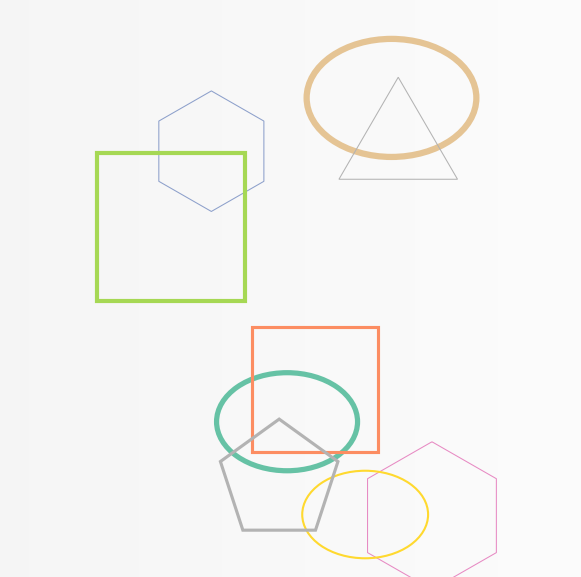[{"shape": "oval", "thickness": 2.5, "radius": 0.61, "center": [0.494, 0.269]}, {"shape": "square", "thickness": 1.5, "radius": 0.54, "center": [0.542, 0.324]}, {"shape": "hexagon", "thickness": 0.5, "radius": 0.52, "center": [0.364, 0.737]}, {"shape": "hexagon", "thickness": 0.5, "radius": 0.64, "center": [0.743, 0.106]}, {"shape": "square", "thickness": 2, "radius": 0.64, "center": [0.294, 0.606]}, {"shape": "oval", "thickness": 1, "radius": 0.54, "center": [0.628, 0.108]}, {"shape": "oval", "thickness": 3, "radius": 0.73, "center": [0.674, 0.83]}, {"shape": "triangle", "thickness": 0.5, "radius": 0.59, "center": [0.685, 0.748]}, {"shape": "pentagon", "thickness": 1.5, "radius": 0.53, "center": [0.48, 0.167]}]